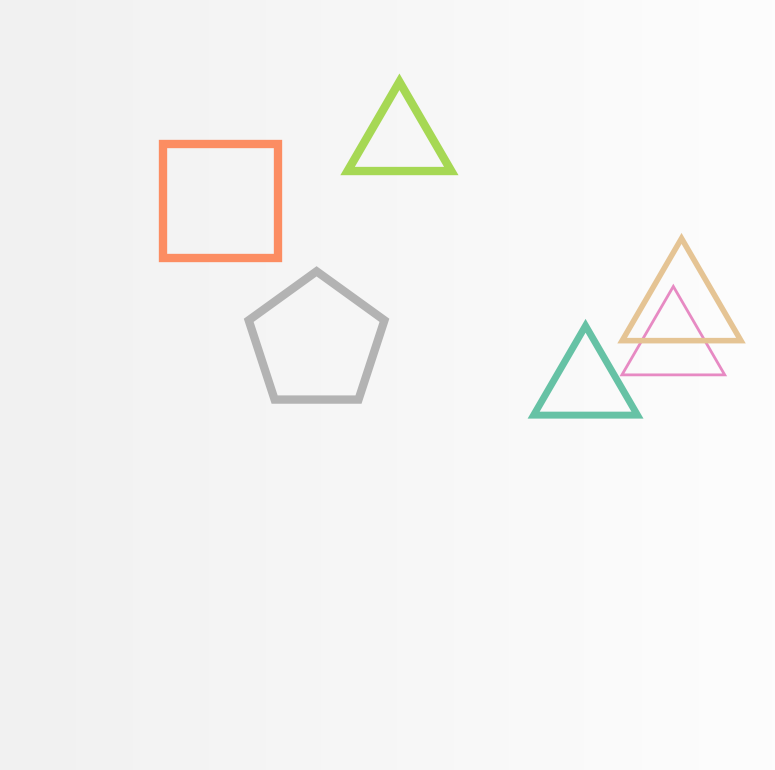[{"shape": "triangle", "thickness": 2.5, "radius": 0.39, "center": [0.756, 0.5]}, {"shape": "square", "thickness": 3, "radius": 0.37, "center": [0.284, 0.739]}, {"shape": "triangle", "thickness": 1, "radius": 0.38, "center": [0.869, 0.551]}, {"shape": "triangle", "thickness": 3, "radius": 0.39, "center": [0.515, 0.817]}, {"shape": "triangle", "thickness": 2, "radius": 0.44, "center": [0.879, 0.602]}, {"shape": "pentagon", "thickness": 3, "radius": 0.46, "center": [0.408, 0.556]}]